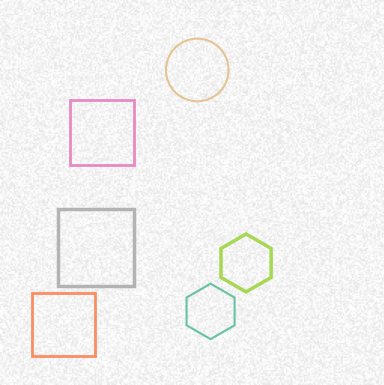[{"shape": "hexagon", "thickness": 1.5, "radius": 0.36, "center": [0.547, 0.191]}, {"shape": "square", "thickness": 2, "radius": 0.41, "center": [0.165, 0.158]}, {"shape": "square", "thickness": 2, "radius": 0.42, "center": [0.264, 0.656]}, {"shape": "hexagon", "thickness": 2.5, "radius": 0.38, "center": [0.639, 0.317]}, {"shape": "circle", "thickness": 1.5, "radius": 0.41, "center": [0.512, 0.818]}, {"shape": "square", "thickness": 2.5, "radius": 0.5, "center": [0.25, 0.357]}]